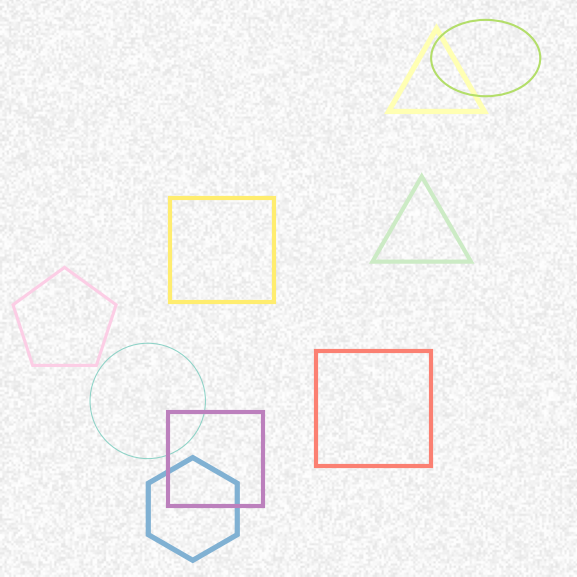[{"shape": "circle", "thickness": 0.5, "radius": 0.5, "center": [0.256, 0.305]}, {"shape": "triangle", "thickness": 2.5, "radius": 0.48, "center": [0.756, 0.854]}, {"shape": "square", "thickness": 2, "radius": 0.5, "center": [0.646, 0.292]}, {"shape": "hexagon", "thickness": 2.5, "radius": 0.44, "center": [0.334, 0.118]}, {"shape": "oval", "thickness": 1, "radius": 0.47, "center": [0.841, 0.899]}, {"shape": "pentagon", "thickness": 1.5, "radius": 0.47, "center": [0.112, 0.442]}, {"shape": "square", "thickness": 2, "radius": 0.41, "center": [0.373, 0.204]}, {"shape": "triangle", "thickness": 2, "radius": 0.49, "center": [0.73, 0.595]}, {"shape": "square", "thickness": 2, "radius": 0.45, "center": [0.384, 0.566]}]